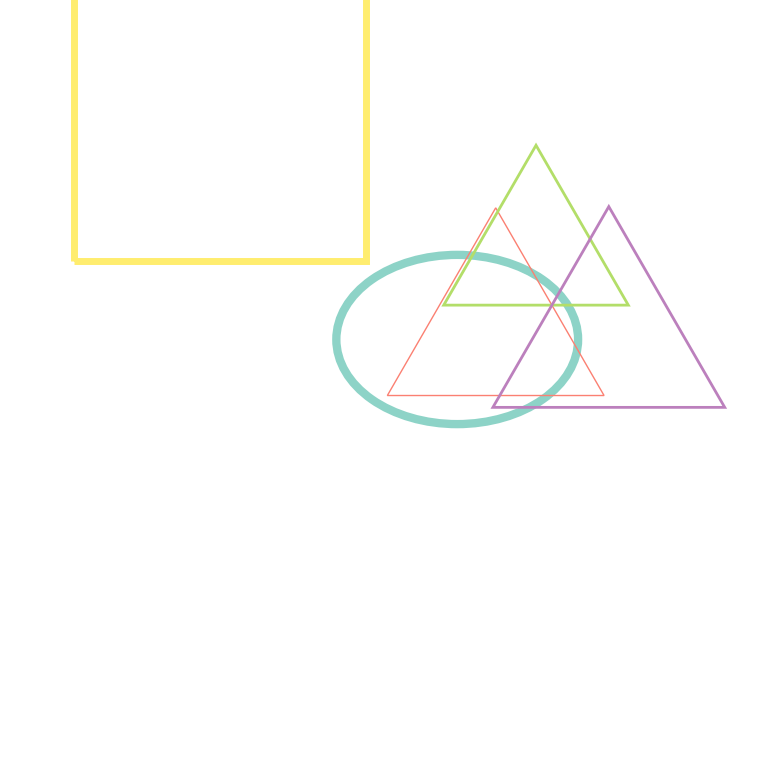[{"shape": "oval", "thickness": 3, "radius": 0.78, "center": [0.594, 0.559]}, {"shape": "triangle", "thickness": 0.5, "radius": 0.81, "center": [0.644, 0.568]}, {"shape": "triangle", "thickness": 1, "radius": 0.69, "center": [0.696, 0.673]}, {"shape": "triangle", "thickness": 1, "radius": 0.87, "center": [0.791, 0.558]}, {"shape": "square", "thickness": 2.5, "radius": 0.95, "center": [0.286, 0.85]}]